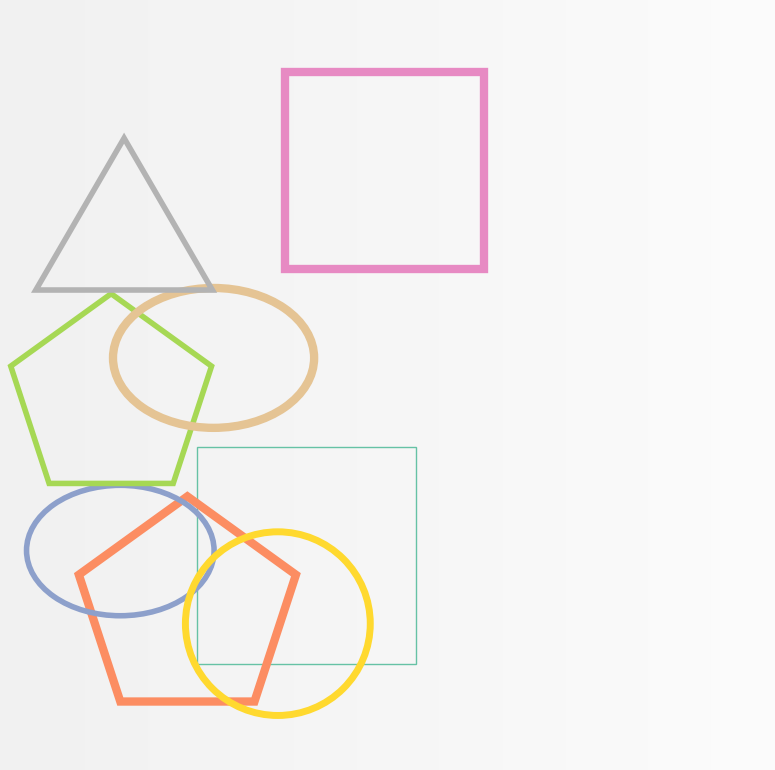[{"shape": "square", "thickness": 0.5, "radius": 0.71, "center": [0.395, 0.279]}, {"shape": "pentagon", "thickness": 3, "radius": 0.74, "center": [0.242, 0.208]}, {"shape": "oval", "thickness": 2, "radius": 0.61, "center": [0.155, 0.285]}, {"shape": "square", "thickness": 3, "radius": 0.64, "center": [0.496, 0.779]}, {"shape": "pentagon", "thickness": 2, "radius": 0.68, "center": [0.143, 0.482]}, {"shape": "circle", "thickness": 2.5, "radius": 0.6, "center": [0.359, 0.19]}, {"shape": "oval", "thickness": 3, "radius": 0.65, "center": [0.276, 0.535]}, {"shape": "triangle", "thickness": 2, "radius": 0.66, "center": [0.16, 0.689]}]